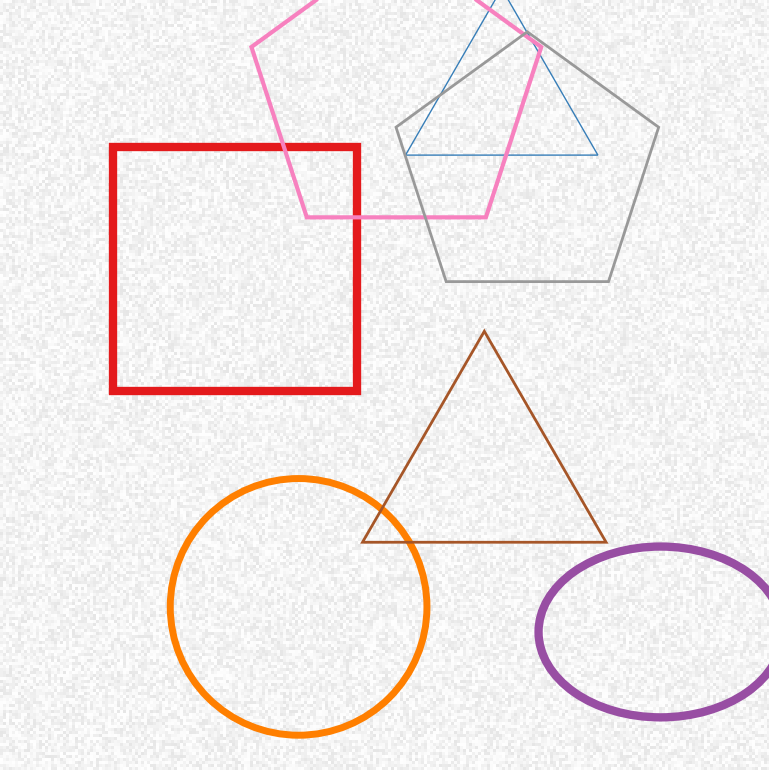[{"shape": "square", "thickness": 3, "radius": 0.79, "center": [0.305, 0.651]}, {"shape": "triangle", "thickness": 0.5, "radius": 0.72, "center": [0.652, 0.871]}, {"shape": "oval", "thickness": 3, "radius": 0.79, "center": [0.858, 0.179]}, {"shape": "circle", "thickness": 2.5, "radius": 0.83, "center": [0.388, 0.212]}, {"shape": "triangle", "thickness": 1, "radius": 0.91, "center": [0.629, 0.387]}, {"shape": "pentagon", "thickness": 1.5, "radius": 0.99, "center": [0.515, 0.878]}, {"shape": "pentagon", "thickness": 1, "radius": 0.9, "center": [0.685, 0.779]}]